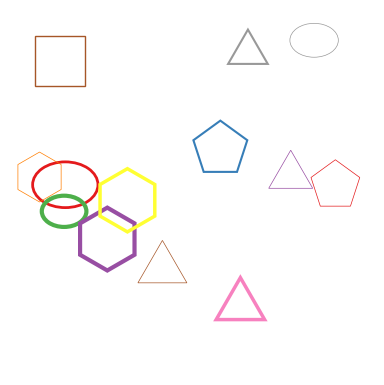[{"shape": "oval", "thickness": 2, "radius": 0.42, "center": [0.17, 0.52]}, {"shape": "pentagon", "thickness": 0.5, "radius": 0.33, "center": [0.871, 0.518]}, {"shape": "pentagon", "thickness": 1.5, "radius": 0.37, "center": [0.572, 0.613]}, {"shape": "oval", "thickness": 3, "radius": 0.29, "center": [0.166, 0.451]}, {"shape": "hexagon", "thickness": 3, "radius": 0.41, "center": [0.279, 0.379]}, {"shape": "triangle", "thickness": 0.5, "radius": 0.33, "center": [0.755, 0.544]}, {"shape": "hexagon", "thickness": 0.5, "radius": 0.32, "center": [0.103, 0.54]}, {"shape": "hexagon", "thickness": 2.5, "radius": 0.41, "center": [0.331, 0.48]}, {"shape": "square", "thickness": 1, "radius": 0.33, "center": [0.155, 0.841]}, {"shape": "triangle", "thickness": 0.5, "radius": 0.37, "center": [0.422, 0.302]}, {"shape": "triangle", "thickness": 2.5, "radius": 0.36, "center": [0.624, 0.206]}, {"shape": "triangle", "thickness": 1.5, "radius": 0.3, "center": [0.644, 0.864]}, {"shape": "oval", "thickness": 0.5, "radius": 0.31, "center": [0.816, 0.895]}]